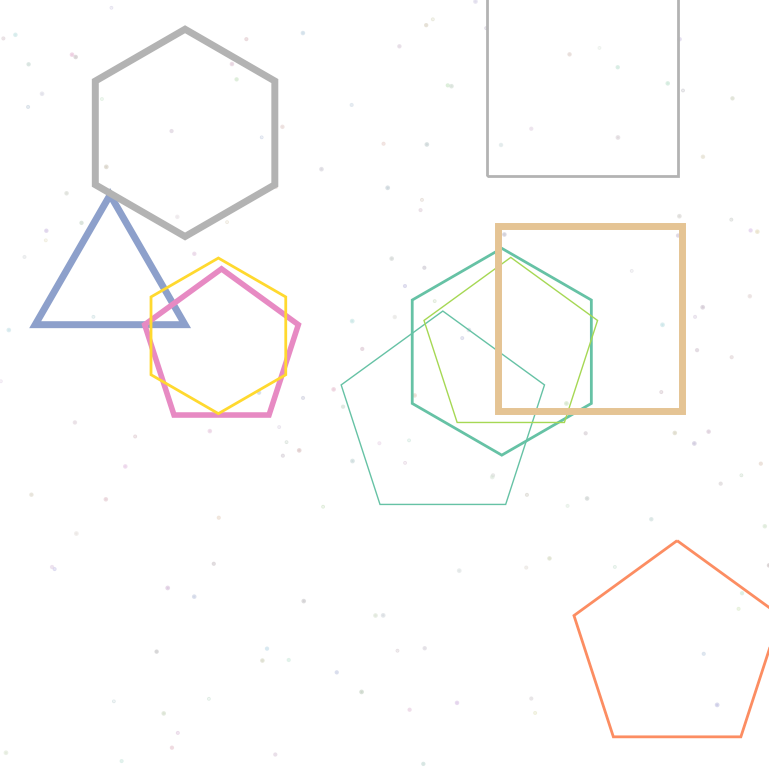[{"shape": "pentagon", "thickness": 0.5, "radius": 0.69, "center": [0.575, 0.457]}, {"shape": "hexagon", "thickness": 1, "radius": 0.67, "center": [0.652, 0.543]}, {"shape": "pentagon", "thickness": 1, "radius": 0.7, "center": [0.879, 0.157]}, {"shape": "triangle", "thickness": 2.5, "radius": 0.56, "center": [0.143, 0.635]}, {"shape": "pentagon", "thickness": 2, "radius": 0.52, "center": [0.288, 0.546]}, {"shape": "pentagon", "thickness": 0.5, "radius": 0.59, "center": [0.663, 0.547]}, {"shape": "hexagon", "thickness": 1, "radius": 0.51, "center": [0.284, 0.564]}, {"shape": "square", "thickness": 2.5, "radius": 0.6, "center": [0.766, 0.587]}, {"shape": "hexagon", "thickness": 2.5, "radius": 0.67, "center": [0.24, 0.827]}, {"shape": "square", "thickness": 1, "radius": 0.62, "center": [0.756, 0.894]}]